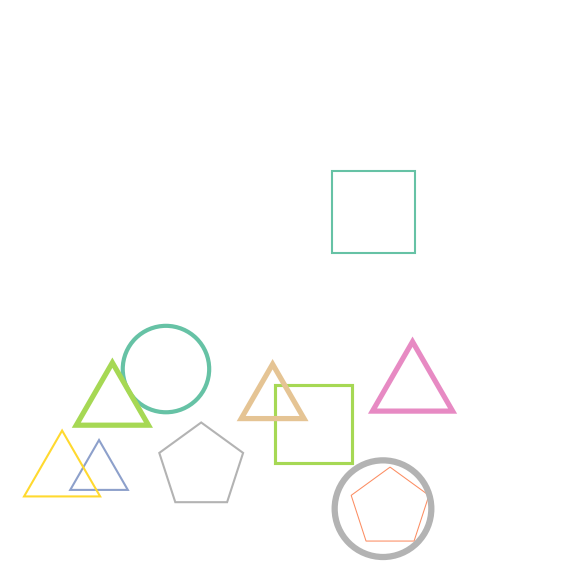[{"shape": "square", "thickness": 1, "radius": 0.36, "center": [0.647, 0.632]}, {"shape": "circle", "thickness": 2, "radius": 0.37, "center": [0.287, 0.36]}, {"shape": "pentagon", "thickness": 0.5, "radius": 0.35, "center": [0.675, 0.119]}, {"shape": "triangle", "thickness": 1, "radius": 0.29, "center": [0.171, 0.18]}, {"shape": "triangle", "thickness": 2.5, "radius": 0.4, "center": [0.714, 0.327]}, {"shape": "square", "thickness": 1.5, "radius": 0.34, "center": [0.543, 0.265]}, {"shape": "triangle", "thickness": 2.5, "radius": 0.36, "center": [0.195, 0.299]}, {"shape": "triangle", "thickness": 1, "radius": 0.38, "center": [0.108, 0.178]}, {"shape": "triangle", "thickness": 2.5, "radius": 0.31, "center": [0.472, 0.306]}, {"shape": "circle", "thickness": 3, "radius": 0.42, "center": [0.663, 0.118]}, {"shape": "pentagon", "thickness": 1, "radius": 0.38, "center": [0.348, 0.191]}]